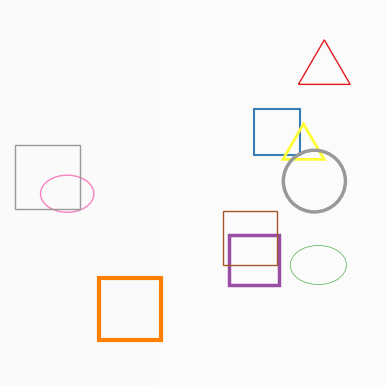[{"shape": "triangle", "thickness": 1, "radius": 0.39, "center": [0.837, 0.819]}, {"shape": "square", "thickness": 1.5, "radius": 0.3, "center": [0.715, 0.657]}, {"shape": "oval", "thickness": 0.5, "radius": 0.36, "center": [0.822, 0.312]}, {"shape": "square", "thickness": 2.5, "radius": 0.32, "center": [0.655, 0.324]}, {"shape": "square", "thickness": 3, "radius": 0.4, "center": [0.336, 0.197]}, {"shape": "triangle", "thickness": 2, "radius": 0.31, "center": [0.783, 0.617]}, {"shape": "square", "thickness": 1, "radius": 0.35, "center": [0.645, 0.381]}, {"shape": "oval", "thickness": 1, "radius": 0.34, "center": [0.173, 0.497]}, {"shape": "circle", "thickness": 2.5, "radius": 0.4, "center": [0.811, 0.53]}, {"shape": "square", "thickness": 1, "radius": 0.42, "center": [0.123, 0.54]}]